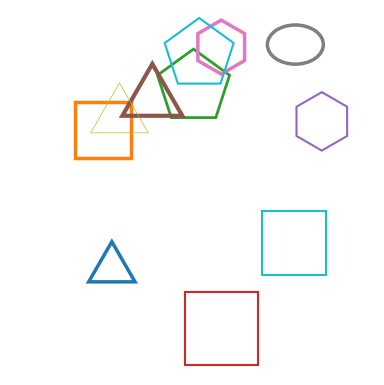[{"shape": "triangle", "thickness": 2.5, "radius": 0.35, "center": [0.291, 0.303]}, {"shape": "square", "thickness": 2.5, "radius": 0.36, "center": [0.267, 0.663]}, {"shape": "pentagon", "thickness": 2, "radius": 0.49, "center": [0.503, 0.774]}, {"shape": "square", "thickness": 1.5, "radius": 0.48, "center": [0.576, 0.147]}, {"shape": "hexagon", "thickness": 1.5, "radius": 0.38, "center": [0.836, 0.685]}, {"shape": "triangle", "thickness": 3, "radius": 0.45, "center": [0.396, 0.744]}, {"shape": "hexagon", "thickness": 2.5, "radius": 0.35, "center": [0.575, 0.878]}, {"shape": "oval", "thickness": 2.5, "radius": 0.36, "center": [0.767, 0.884]}, {"shape": "triangle", "thickness": 0.5, "radius": 0.43, "center": [0.31, 0.698]}, {"shape": "square", "thickness": 1.5, "radius": 0.42, "center": [0.763, 0.369]}, {"shape": "pentagon", "thickness": 1.5, "radius": 0.47, "center": [0.517, 0.859]}]